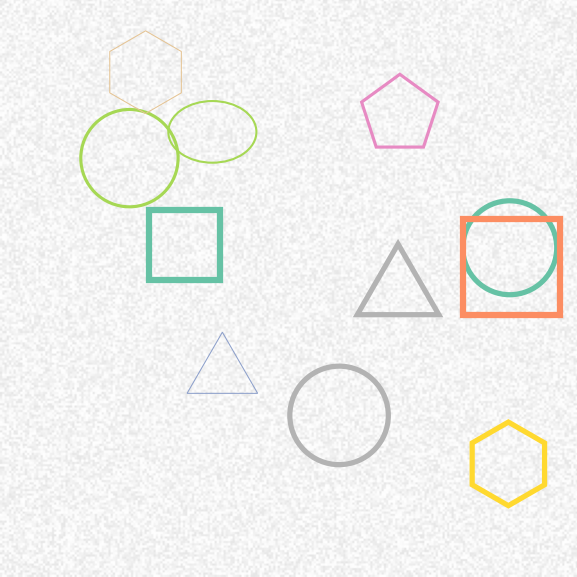[{"shape": "circle", "thickness": 2.5, "radius": 0.41, "center": [0.883, 0.57]}, {"shape": "square", "thickness": 3, "radius": 0.31, "center": [0.319, 0.575]}, {"shape": "square", "thickness": 3, "radius": 0.42, "center": [0.885, 0.537]}, {"shape": "triangle", "thickness": 0.5, "radius": 0.35, "center": [0.385, 0.353]}, {"shape": "pentagon", "thickness": 1.5, "radius": 0.35, "center": [0.692, 0.801]}, {"shape": "oval", "thickness": 1, "radius": 0.38, "center": [0.368, 0.771]}, {"shape": "circle", "thickness": 1.5, "radius": 0.42, "center": [0.224, 0.725]}, {"shape": "hexagon", "thickness": 2.5, "radius": 0.36, "center": [0.88, 0.196]}, {"shape": "hexagon", "thickness": 0.5, "radius": 0.36, "center": [0.252, 0.874]}, {"shape": "triangle", "thickness": 2.5, "radius": 0.41, "center": [0.689, 0.495]}, {"shape": "circle", "thickness": 2.5, "radius": 0.43, "center": [0.587, 0.28]}]